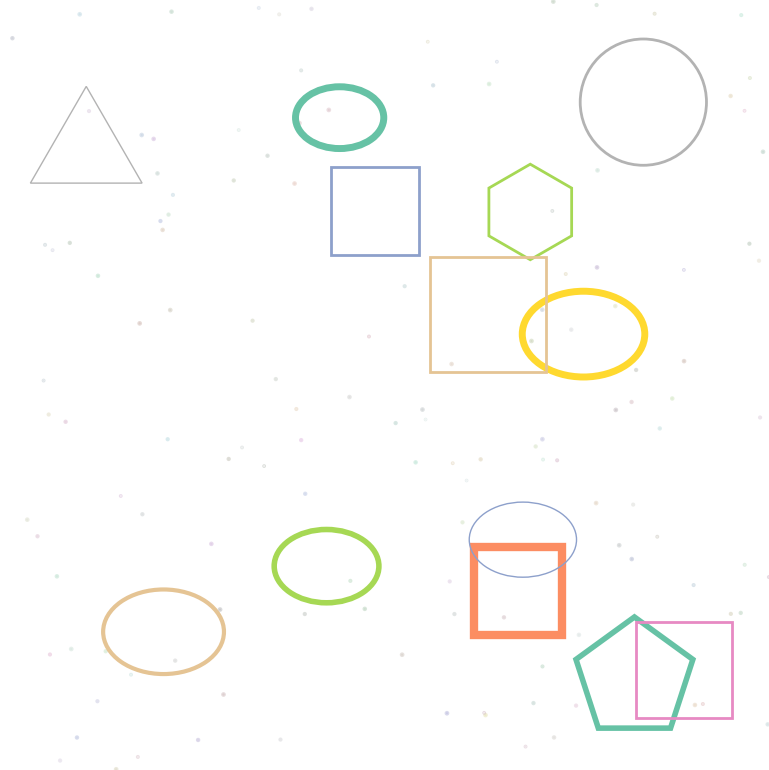[{"shape": "oval", "thickness": 2.5, "radius": 0.29, "center": [0.441, 0.847]}, {"shape": "pentagon", "thickness": 2, "radius": 0.4, "center": [0.824, 0.119]}, {"shape": "square", "thickness": 3, "radius": 0.29, "center": [0.673, 0.232]}, {"shape": "square", "thickness": 1, "radius": 0.29, "center": [0.487, 0.726]}, {"shape": "oval", "thickness": 0.5, "radius": 0.35, "center": [0.679, 0.299]}, {"shape": "square", "thickness": 1, "radius": 0.31, "center": [0.888, 0.129]}, {"shape": "oval", "thickness": 2, "radius": 0.34, "center": [0.424, 0.265]}, {"shape": "hexagon", "thickness": 1, "radius": 0.31, "center": [0.689, 0.725]}, {"shape": "oval", "thickness": 2.5, "radius": 0.4, "center": [0.758, 0.566]}, {"shape": "oval", "thickness": 1.5, "radius": 0.39, "center": [0.212, 0.18]}, {"shape": "square", "thickness": 1, "radius": 0.37, "center": [0.634, 0.592]}, {"shape": "triangle", "thickness": 0.5, "radius": 0.42, "center": [0.112, 0.804]}, {"shape": "circle", "thickness": 1, "radius": 0.41, "center": [0.836, 0.867]}]